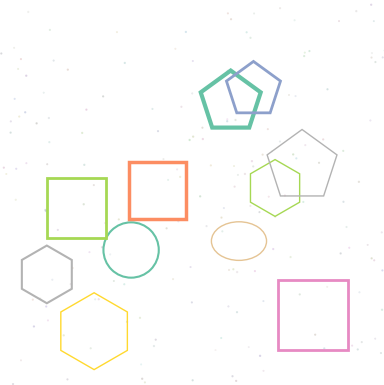[{"shape": "pentagon", "thickness": 3, "radius": 0.41, "center": [0.599, 0.735]}, {"shape": "circle", "thickness": 1.5, "radius": 0.36, "center": [0.341, 0.351]}, {"shape": "square", "thickness": 2.5, "radius": 0.37, "center": [0.409, 0.504]}, {"shape": "pentagon", "thickness": 2, "radius": 0.37, "center": [0.658, 0.767]}, {"shape": "square", "thickness": 2, "radius": 0.46, "center": [0.812, 0.182]}, {"shape": "square", "thickness": 2, "radius": 0.39, "center": [0.198, 0.46]}, {"shape": "hexagon", "thickness": 1, "radius": 0.37, "center": [0.714, 0.512]}, {"shape": "hexagon", "thickness": 1, "radius": 0.5, "center": [0.244, 0.14]}, {"shape": "oval", "thickness": 1, "radius": 0.36, "center": [0.621, 0.374]}, {"shape": "pentagon", "thickness": 1, "radius": 0.48, "center": [0.785, 0.568]}, {"shape": "hexagon", "thickness": 1.5, "radius": 0.37, "center": [0.122, 0.287]}]